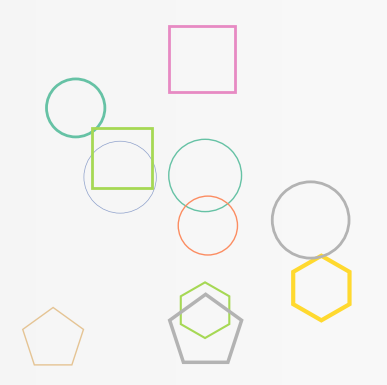[{"shape": "circle", "thickness": 1, "radius": 0.47, "center": [0.529, 0.544]}, {"shape": "circle", "thickness": 2, "radius": 0.38, "center": [0.195, 0.72]}, {"shape": "circle", "thickness": 1, "radius": 0.38, "center": [0.536, 0.414]}, {"shape": "circle", "thickness": 0.5, "radius": 0.47, "center": [0.31, 0.54]}, {"shape": "square", "thickness": 2, "radius": 0.43, "center": [0.521, 0.846]}, {"shape": "square", "thickness": 2, "radius": 0.39, "center": [0.315, 0.589]}, {"shape": "hexagon", "thickness": 1.5, "radius": 0.36, "center": [0.529, 0.194]}, {"shape": "hexagon", "thickness": 3, "radius": 0.42, "center": [0.829, 0.252]}, {"shape": "pentagon", "thickness": 1, "radius": 0.41, "center": [0.137, 0.119]}, {"shape": "pentagon", "thickness": 2.5, "radius": 0.49, "center": [0.531, 0.138]}, {"shape": "circle", "thickness": 2, "radius": 0.5, "center": [0.802, 0.429]}]